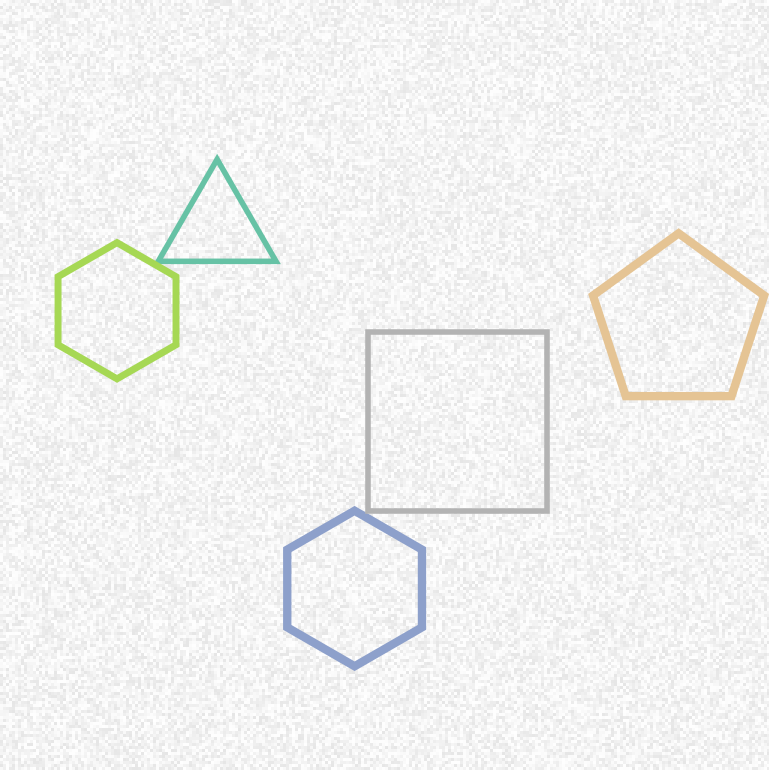[{"shape": "triangle", "thickness": 2, "radius": 0.44, "center": [0.282, 0.705]}, {"shape": "hexagon", "thickness": 3, "radius": 0.51, "center": [0.461, 0.236]}, {"shape": "hexagon", "thickness": 2.5, "radius": 0.44, "center": [0.152, 0.596]}, {"shape": "pentagon", "thickness": 3, "radius": 0.58, "center": [0.881, 0.58]}, {"shape": "square", "thickness": 2, "radius": 0.58, "center": [0.594, 0.452]}]